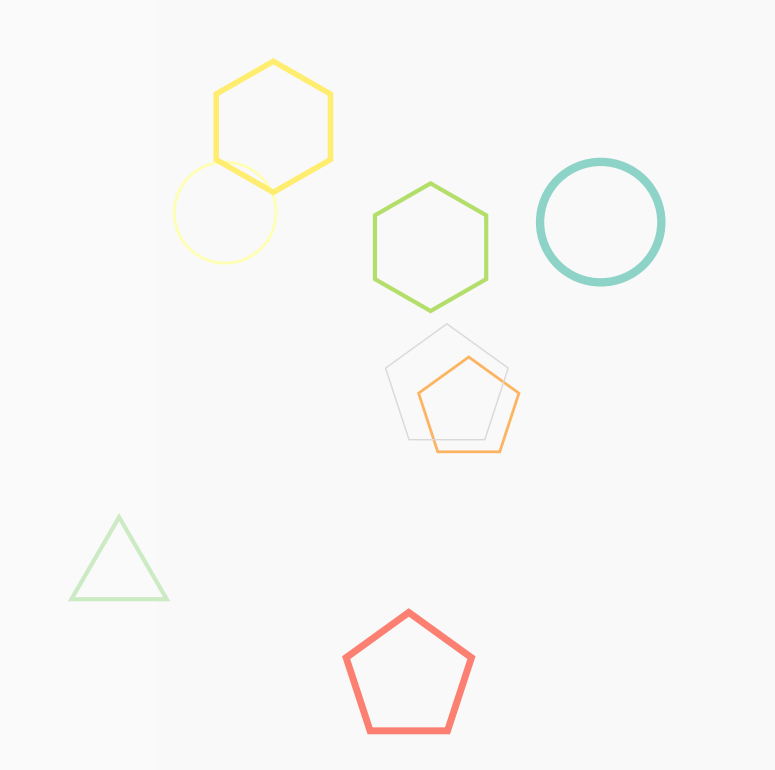[{"shape": "circle", "thickness": 3, "radius": 0.39, "center": [0.775, 0.712]}, {"shape": "circle", "thickness": 1, "radius": 0.33, "center": [0.29, 0.724]}, {"shape": "pentagon", "thickness": 2.5, "radius": 0.42, "center": [0.527, 0.12]}, {"shape": "pentagon", "thickness": 1, "radius": 0.34, "center": [0.605, 0.468]}, {"shape": "hexagon", "thickness": 1.5, "radius": 0.41, "center": [0.556, 0.679]}, {"shape": "pentagon", "thickness": 0.5, "radius": 0.42, "center": [0.577, 0.496]}, {"shape": "triangle", "thickness": 1.5, "radius": 0.36, "center": [0.154, 0.257]}, {"shape": "hexagon", "thickness": 2, "radius": 0.43, "center": [0.353, 0.835]}]